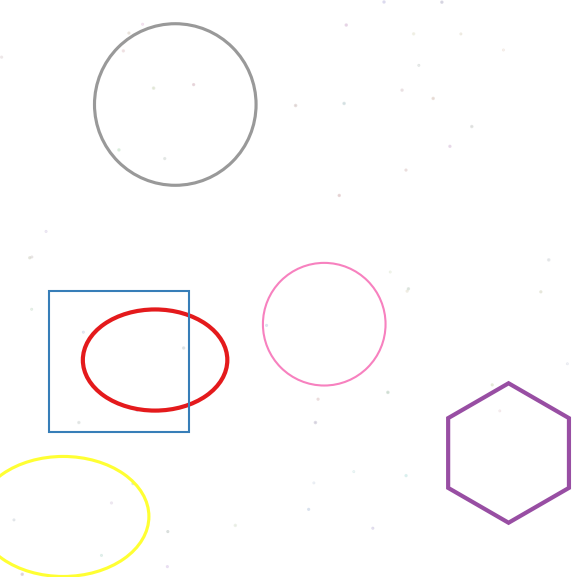[{"shape": "oval", "thickness": 2, "radius": 0.63, "center": [0.269, 0.376]}, {"shape": "square", "thickness": 1, "radius": 0.61, "center": [0.206, 0.373]}, {"shape": "hexagon", "thickness": 2, "radius": 0.6, "center": [0.881, 0.215]}, {"shape": "oval", "thickness": 1.5, "radius": 0.74, "center": [0.109, 0.105]}, {"shape": "circle", "thickness": 1, "radius": 0.53, "center": [0.561, 0.438]}, {"shape": "circle", "thickness": 1.5, "radius": 0.7, "center": [0.304, 0.818]}]